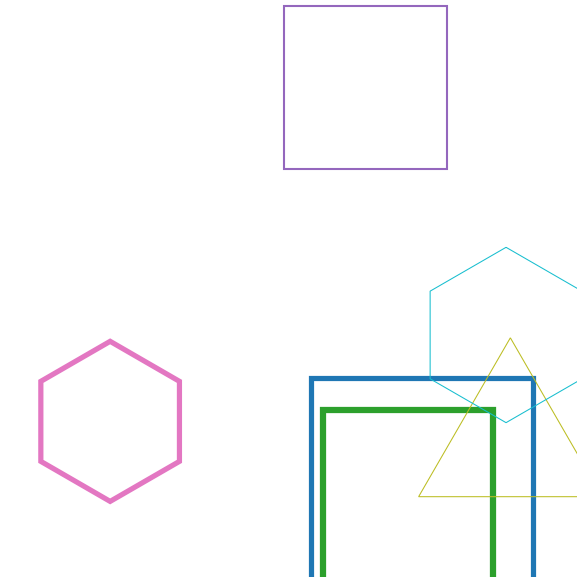[{"shape": "square", "thickness": 2.5, "radius": 0.96, "center": [0.73, 0.154]}, {"shape": "square", "thickness": 3, "radius": 0.73, "center": [0.707, 0.141]}, {"shape": "square", "thickness": 1, "radius": 0.71, "center": [0.633, 0.848]}, {"shape": "hexagon", "thickness": 2.5, "radius": 0.69, "center": [0.191, 0.27]}, {"shape": "triangle", "thickness": 0.5, "radius": 0.92, "center": [0.884, 0.231]}, {"shape": "hexagon", "thickness": 0.5, "radius": 0.76, "center": [0.876, 0.419]}]